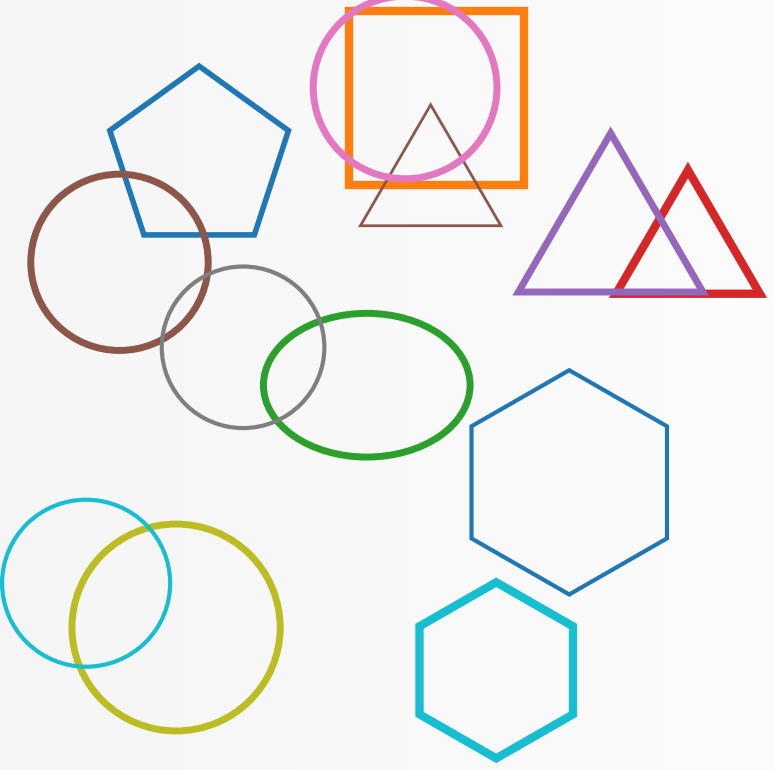[{"shape": "hexagon", "thickness": 1.5, "radius": 0.73, "center": [0.735, 0.374]}, {"shape": "pentagon", "thickness": 2, "radius": 0.61, "center": [0.257, 0.793]}, {"shape": "square", "thickness": 3, "radius": 0.56, "center": [0.563, 0.873]}, {"shape": "oval", "thickness": 2.5, "radius": 0.67, "center": [0.473, 0.5]}, {"shape": "triangle", "thickness": 3, "radius": 0.54, "center": [0.888, 0.672]}, {"shape": "triangle", "thickness": 2.5, "radius": 0.69, "center": [0.788, 0.69]}, {"shape": "triangle", "thickness": 1, "radius": 0.52, "center": [0.556, 0.759]}, {"shape": "circle", "thickness": 2.5, "radius": 0.57, "center": [0.154, 0.659]}, {"shape": "circle", "thickness": 2.5, "radius": 0.59, "center": [0.523, 0.886]}, {"shape": "circle", "thickness": 1.5, "radius": 0.52, "center": [0.314, 0.549]}, {"shape": "circle", "thickness": 2.5, "radius": 0.67, "center": [0.227, 0.185]}, {"shape": "hexagon", "thickness": 3, "radius": 0.57, "center": [0.64, 0.129]}, {"shape": "circle", "thickness": 1.5, "radius": 0.54, "center": [0.111, 0.243]}]